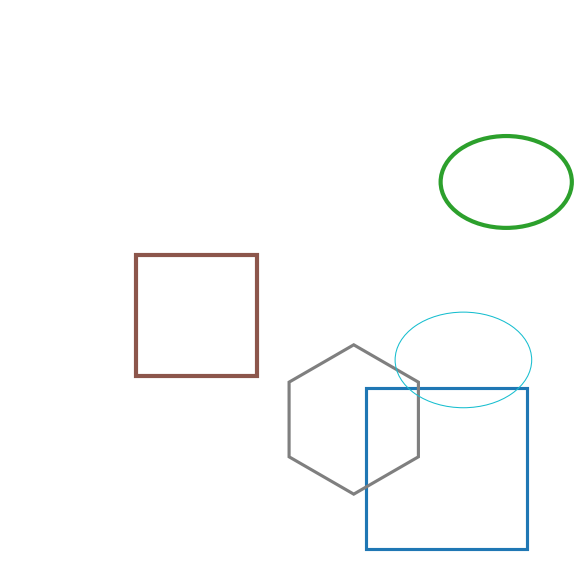[{"shape": "square", "thickness": 1.5, "radius": 0.7, "center": [0.773, 0.188]}, {"shape": "oval", "thickness": 2, "radius": 0.57, "center": [0.877, 0.684]}, {"shape": "square", "thickness": 2, "radius": 0.52, "center": [0.34, 0.453]}, {"shape": "hexagon", "thickness": 1.5, "radius": 0.65, "center": [0.613, 0.273]}, {"shape": "oval", "thickness": 0.5, "radius": 0.59, "center": [0.802, 0.376]}]